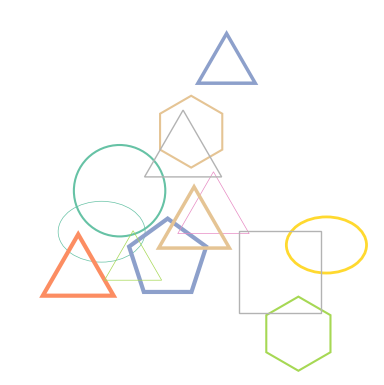[{"shape": "oval", "thickness": 0.5, "radius": 0.56, "center": [0.264, 0.398]}, {"shape": "circle", "thickness": 1.5, "radius": 0.59, "center": [0.311, 0.505]}, {"shape": "triangle", "thickness": 3, "radius": 0.53, "center": [0.203, 0.285]}, {"shape": "pentagon", "thickness": 3, "radius": 0.53, "center": [0.435, 0.327]}, {"shape": "triangle", "thickness": 2.5, "radius": 0.43, "center": [0.589, 0.827]}, {"shape": "triangle", "thickness": 0.5, "radius": 0.54, "center": [0.554, 0.447]}, {"shape": "triangle", "thickness": 0.5, "radius": 0.43, "center": [0.346, 0.315]}, {"shape": "hexagon", "thickness": 1.5, "radius": 0.48, "center": [0.775, 0.133]}, {"shape": "oval", "thickness": 2, "radius": 0.52, "center": [0.848, 0.364]}, {"shape": "hexagon", "thickness": 1.5, "radius": 0.47, "center": [0.497, 0.658]}, {"shape": "triangle", "thickness": 2.5, "radius": 0.53, "center": [0.504, 0.409]}, {"shape": "square", "thickness": 1, "radius": 0.53, "center": [0.727, 0.293]}, {"shape": "triangle", "thickness": 1, "radius": 0.58, "center": [0.476, 0.598]}]